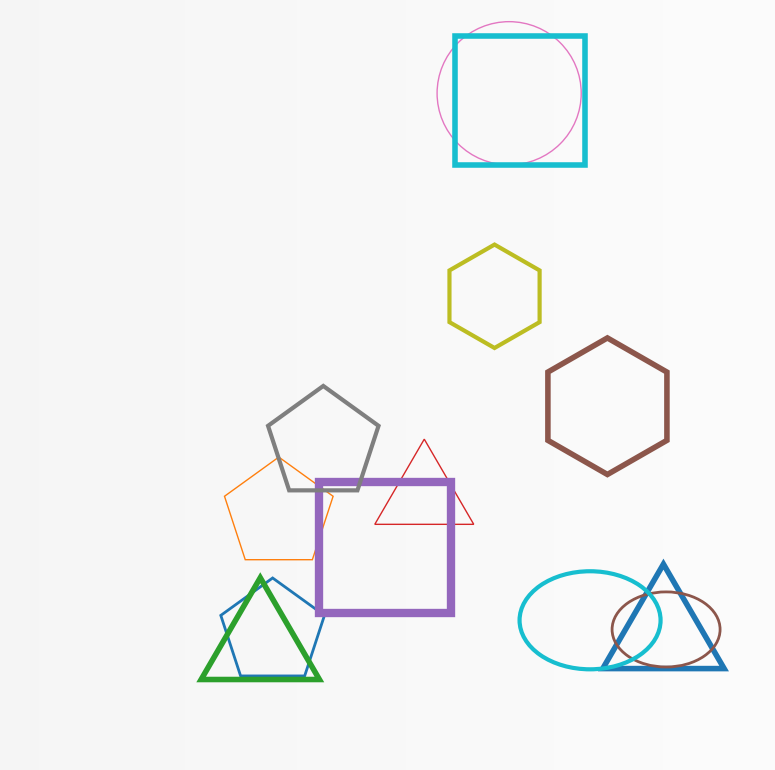[{"shape": "pentagon", "thickness": 1, "radius": 0.35, "center": [0.352, 0.179]}, {"shape": "triangle", "thickness": 2, "radius": 0.45, "center": [0.856, 0.177]}, {"shape": "pentagon", "thickness": 0.5, "radius": 0.37, "center": [0.36, 0.333]}, {"shape": "triangle", "thickness": 2, "radius": 0.44, "center": [0.336, 0.162]}, {"shape": "triangle", "thickness": 0.5, "radius": 0.37, "center": [0.547, 0.356]}, {"shape": "square", "thickness": 3, "radius": 0.43, "center": [0.497, 0.289]}, {"shape": "hexagon", "thickness": 2, "radius": 0.44, "center": [0.784, 0.472]}, {"shape": "oval", "thickness": 1, "radius": 0.35, "center": [0.859, 0.183]}, {"shape": "circle", "thickness": 0.5, "radius": 0.46, "center": [0.657, 0.879]}, {"shape": "pentagon", "thickness": 1.5, "radius": 0.37, "center": [0.417, 0.424]}, {"shape": "hexagon", "thickness": 1.5, "radius": 0.34, "center": [0.638, 0.615]}, {"shape": "square", "thickness": 2, "radius": 0.42, "center": [0.671, 0.869]}, {"shape": "oval", "thickness": 1.5, "radius": 0.45, "center": [0.761, 0.194]}]